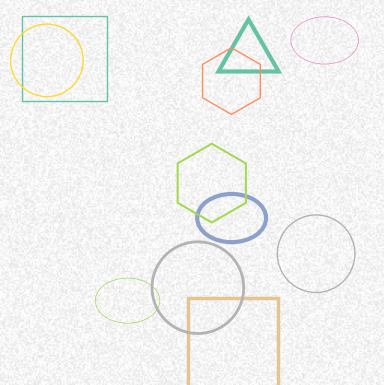[{"shape": "triangle", "thickness": 3, "radius": 0.45, "center": [0.646, 0.859]}, {"shape": "square", "thickness": 1, "radius": 0.55, "center": [0.168, 0.848]}, {"shape": "hexagon", "thickness": 1, "radius": 0.43, "center": [0.601, 0.789]}, {"shape": "oval", "thickness": 3, "radius": 0.45, "center": [0.602, 0.434]}, {"shape": "oval", "thickness": 0.5, "radius": 0.44, "center": [0.843, 0.895]}, {"shape": "oval", "thickness": 0.5, "radius": 0.42, "center": [0.331, 0.219]}, {"shape": "hexagon", "thickness": 1.5, "radius": 0.51, "center": [0.55, 0.524]}, {"shape": "circle", "thickness": 1, "radius": 0.47, "center": [0.122, 0.843]}, {"shape": "square", "thickness": 2.5, "radius": 0.58, "center": [0.606, 0.109]}, {"shape": "circle", "thickness": 1, "radius": 0.5, "center": [0.821, 0.341]}, {"shape": "circle", "thickness": 2, "radius": 0.6, "center": [0.514, 0.253]}]